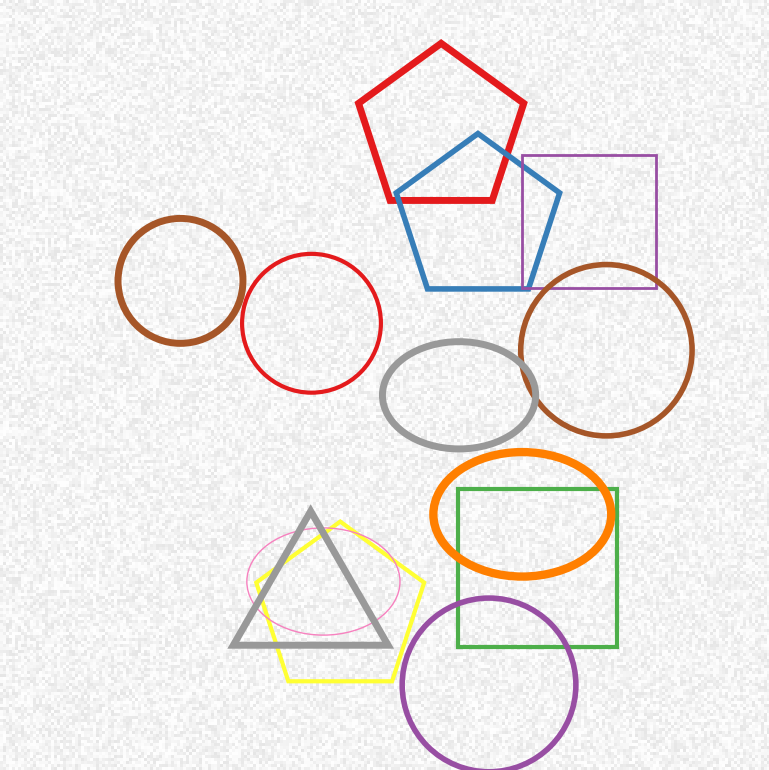[{"shape": "circle", "thickness": 1.5, "radius": 0.45, "center": [0.405, 0.58]}, {"shape": "pentagon", "thickness": 2.5, "radius": 0.56, "center": [0.573, 0.831]}, {"shape": "pentagon", "thickness": 2, "radius": 0.56, "center": [0.621, 0.715]}, {"shape": "square", "thickness": 1.5, "radius": 0.51, "center": [0.698, 0.262]}, {"shape": "circle", "thickness": 2, "radius": 0.56, "center": [0.635, 0.11]}, {"shape": "square", "thickness": 1, "radius": 0.43, "center": [0.765, 0.712]}, {"shape": "oval", "thickness": 3, "radius": 0.58, "center": [0.678, 0.332]}, {"shape": "pentagon", "thickness": 1.5, "radius": 0.57, "center": [0.442, 0.208]}, {"shape": "circle", "thickness": 2.5, "radius": 0.41, "center": [0.234, 0.635]}, {"shape": "circle", "thickness": 2, "radius": 0.56, "center": [0.788, 0.545]}, {"shape": "oval", "thickness": 0.5, "radius": 0.5, "center": [0.42, 0.245]}, {"shape": "triangle", "thickness": 2.5, "radius": 0.58, "center": [0.404, 0.22]}, {"shape": "oval", "thickness": 2.5, "radius": 0.5, "center": [0.596, 0.487]}]